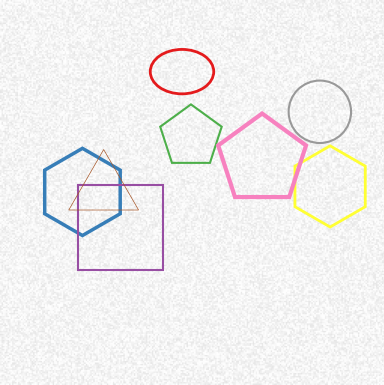[{"shape": "oval", "thickness": 2, "radius": 0.41, "center": [0.473, 0.814]}, {"shape": "hexagon", "thickness": 2.5, "radius": 0.57, "center": [0.214, 0.501]}, {"shape": "pentagon", "thickness": 1.5, "radius": 0.42, "center": [0.496, 0.645]}, {"shape": "square", "thickness": 1.5, "radius": 0.55, "center": [0.314, 0.409]}, {"shape": "hexagon", "thickness": 2, "radius": 0.53, "center": [0.857, 0.516]}, {"shape": "triangle", "thickness": 0.5, "radius": 0.52, "center": [0.269, 0.507]}, {"shape": "pentagon", "thickness": 3, "radius": 0.6, "center": [0.681, 0.585]}, {"shape": "circle", "thickness": 1.5, "radius": 0.41, "center": [0.831, 0.71]}]